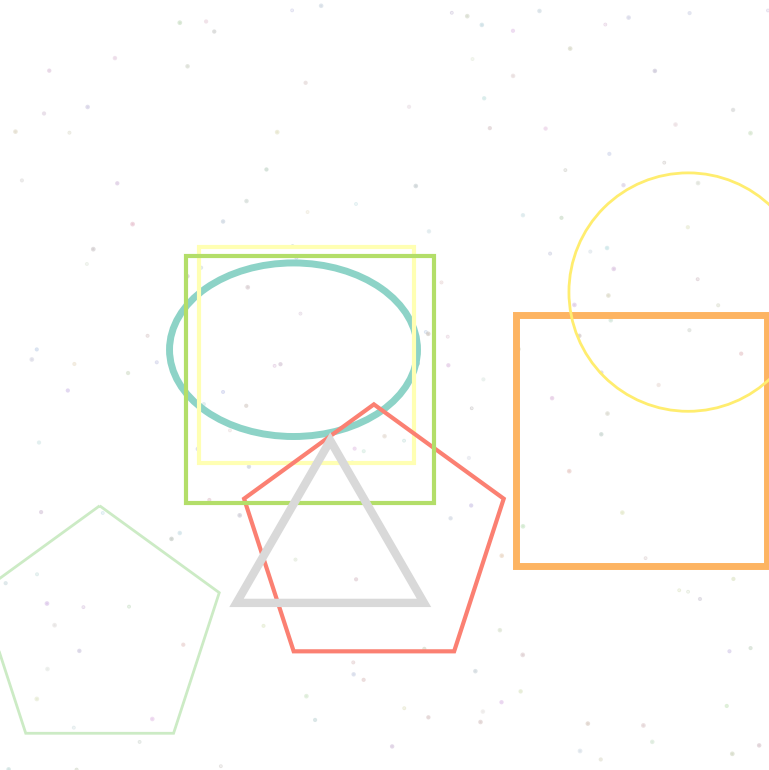[{"shape": "oval", "thickness": 2.5, "radius": 0.81, "center": [0.381, 0.546]}, {"shape": "square", "thickness": 1.5, "radius": 0.7, "center": [0.398, 0.539]}, {"shape": "pentagon", "thickness": 1.5, "radius": 0.89, "center": [0.486, 0.298]}, {"shape": "square", "thickness": 2.5, "radius": 0.82, "center": [0.833, 0.428]}, {"shape": "square", "thickness": 1.5, "radius": 0.8, "center": [0.403, 0.507]}, {"shape": "triangle", "thickness": 3, "radius": 0.7, "center": [0.429, 0.287]}, {"shape": "pentagon", "thickness": 1, "radius": 0.82, "center": [0.129, 0.18]}, {"shape": "circle", "thickness": 1, "radius": 0.77, "center": [0.894, 0.621]}]